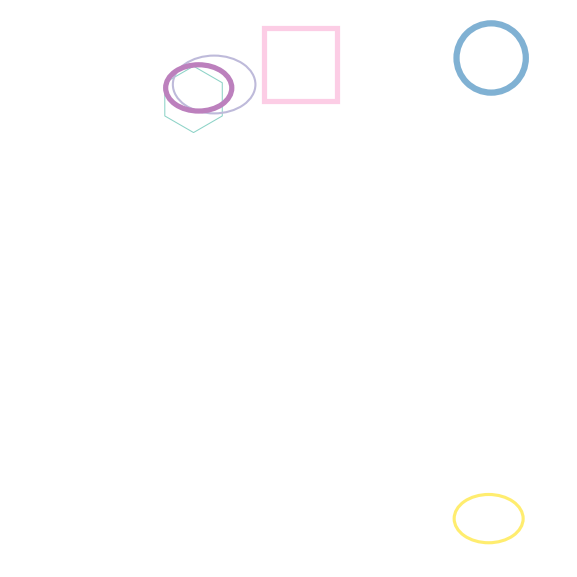[{"shape": "hexagon", "thickness": 0.5, "radius": 0.29, "center": [0.335, 0.827]}, {"shape": "oval", "thickness": 1, "radius": 0.36, "center": [0.371, 0.853]}, {"shape": "circle", "thickness": 3, "radius": 0.3, "center": [0.851, 0.899]}, {"shape": "square", "thickness": 2.5, "radius": 0.31, "center": [0.52, 0.887]}, {"shape": "oval", "thickness": 2.5, "radius": 0.29, "center": [0.344, 0.847]}, {"shape": "oval", "thickness": 1.5, "radius": 0.3, "center": [0.846, 0.101]}]